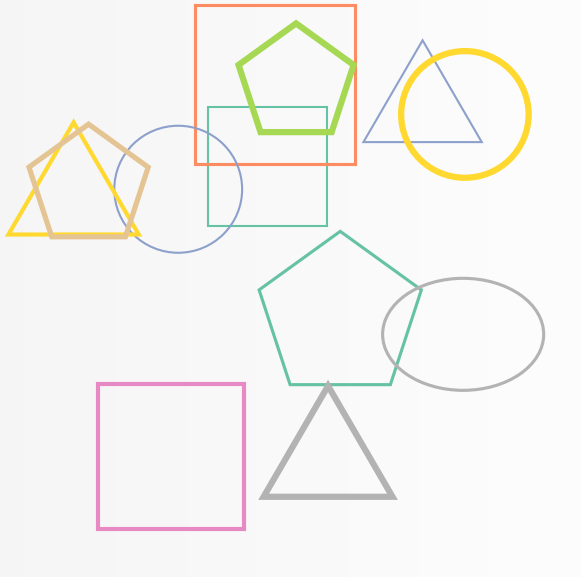[{"shape": "square", "thickness": 1, "radius": 0.51, "center": [0.46, 0.711]}, {"shape": "pentagon", "thickness": 1.5, "radius": 0.73, "center": [0.585, 0.452]}, {"shape": "square", "thickness": 1.5, "radius": 0.69, "center": [0.473, 0.853]}, {"shape": "circle", "thickness": 1, "radius": 0.55, "center": [0.307, 0.671]}, {"shape": "triangle", "thickness": 1, "radius": 0.59, "center": [0.727, 0.812]}, {"shape": "square", "thickness": 2, "radius": 0.63, "center": [0.295, 0.209]}, {"shape": "pentagon", "thickness": 3, "radius": 0.52, "center": [0.509, 0.855]}, {"shape": "circle", "thickness": 3, "radius": 0.55, "center": [0.8, 0.801]}, {"shape": "triangle", "thickness": 2, "radius": 0.65, "center": [0.127, 0.658]}, {"shape": "pentagon", "thickness": 2.5, "radius": 0.54, "center": [0.152, 0.676]}, {"shape": "oval", "thickness": 1.5, "radius": 0.69, "center": [0.797, 0.42]}, {"shape": "triangle", "thickness": 3, "radius": 0.64, "center": [0.564, 0.203]}]